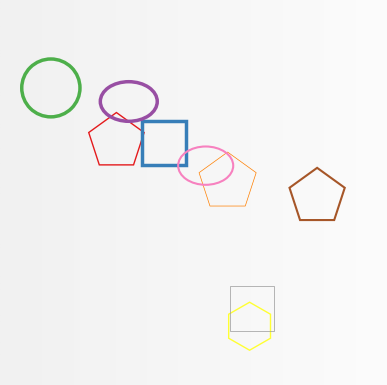[{"shape": "pentagon", "thickness": 1, "radius": 0.38, "center": [0.3, 0.633]}, {"shape": "square", "thickness": 2.5, "radius": 0.29, "center": [0.423, 0.628]}, {"shape": "circle", "thickness": 2.5, "radius": 0.38, "center": [0.131, 0.772]}, {"shape": "oval", "thickness": 2.5, "radius": 0.37, "center": [0.332, 0.736]}, {"shape": "pentagon", "thickness": 0.5, "radius": 0.39, "center": [0.587, 0.528]}, {"shape": "hexagon", "thickness": 1, "radius": 0.31, "center": [0.644, 0.153]}, {"shape": "pentagon", "thickness": 1.5, "radius": 0.37, "center": [0.818, 0.489]}, {"shape": "oval", "thickness": 1.5, "radius": 0.36, "center": [0.531, 0.57]}, {"shape": "square", "thickness": 0.5, "radius": 0.29, "center": [0.65, 0.198]}]